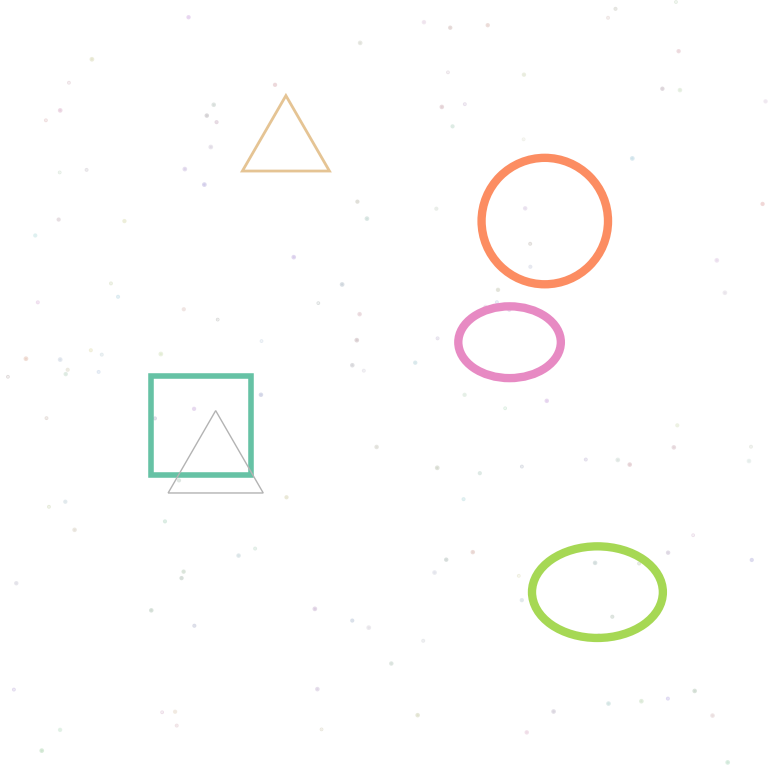[{"shape": "square", "thickness": 2, "radius": 0.32, "center": [0.261, 0.448]}, {"shape": "circle", "thickness": 3, "radius": 0.41, "center": [0.708, 0.713]}, {"shape": "oval", "thickness": 3, "radius": 0.33, "center": [0.662, 0.556]}, {"shape": "oval", "thickness": 3, "radius": 0.42, "center": [0.776, 0.231]}, {"shape": "triangle", "thickness": 1, "radius": 0.33, "center": [0.371, 0.811]}, {"shape": "triangle", "thickness": 0.5, "radius": 0.36, "center": [0.28, 0.395]}]